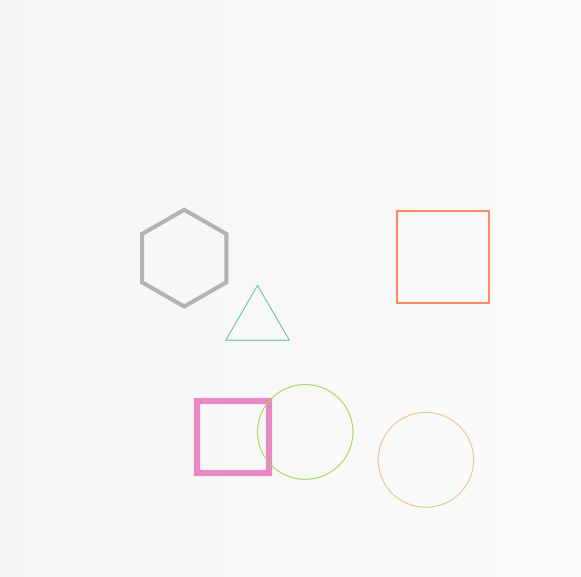[{"shape": "triangle", "thickness": 0.5, "radius": 0.32, "center": [0.443, 0.442]}, {"shape": "square", "thickness": 1, "radius": 0.4, "center": [0.762, 0.554]}, {"shape": "square", "thickness": 3, "radius": 0.31, "center": [0.4, 0.242]}, {"shape": "circle", "thickness": 0.5, "radius": 0.41, "center": [0.525, 0.251]}, {"shape": "circle", "thickness": 0.5, "radius": 0.41, "center": [0.733, 0.203]}, {"shape": "hexagon", "thickness": 2, "radius": 0.42, "center": [0.317, 0.552]}]